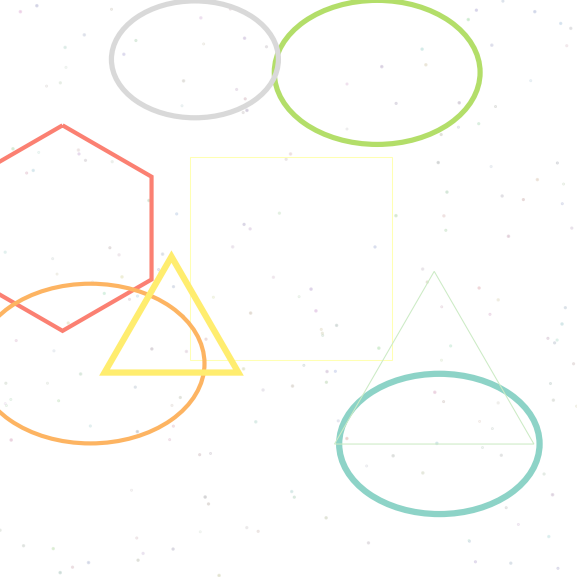[{"shape": "oval", "thickness": 3, "radius": 0.87, "center": [0.761, 0.23]}, {"shape": "square", "thickness": 0.5, "radius": 0.88, "center": [0.504, 0.552]}, {"shape": "hexagon", "thickness": 2, "radius": 0.89, "center": [0.108, 0.604]}, {"shape": "oval", "thickness": 2, "radius": 0.99, "center": [0.157, 0.37]}, {"shape": "oval", "thickness": 2.5, "radius": 0.89, "center": [0.653, 0.874]}, {"shape": "oval", "thickness": 2.5, "radius": 0.72, "center": [0.338, 0.896]}, {"shape": "triangle", "thickness": 0.5, "radius": 1.0, "center": [0.752, 0.33]}, {"shape": "triangle", "thickness": 3, "radius": 0.67, "center": [0.297, 0.421]}]